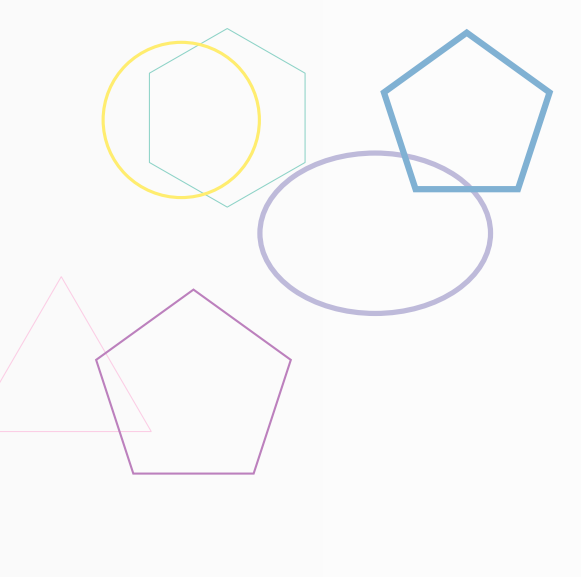[{"shape": "hexagon", "thickness": 0.5, "radius": 0.77, "center": [0.391, 0.795]}, {"shape": "oval", "thickness": 2.5, "radius": 0.99, "center": [0.646, 0.595]}, {"shape": "pentagon", "thickness": 3, "radius": 0.75, "center": [0.803, 0.793]}, {"shape": "triangle", "thickness": 0.5, "radius": 0.89, "center": [0.105, 0.341]}, {"shape": "pentagon", "thickness": 1, "radius": 0.88, "center": [0.333, 0.322]}, {"shape": "circle", "thickness": 1.5, "radius": 0.67, "center": [0.312, 0.791]}]